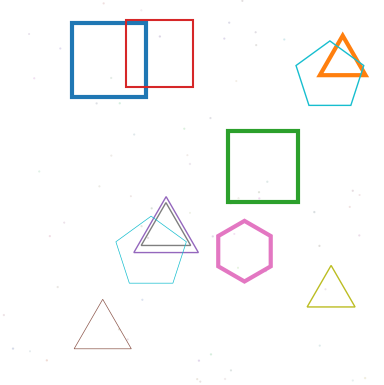[{"shape": "square", "thickness": 3, "radius": 0.48, "center": [0.284, 0.844]}, {"shape": "triangle", "thickness": 3, "radius": 0.34, "center": [0.89, 0.839]}, {"shape": "square", "thickness": 3, "radius": 0.46, "center": [0.683, 0.568]}, {"shape": "square", "thickness": 1.5, "radius": 0.44, "center": [0.414, 0.86]}, {"shape": "triangle", "thickness": 1, "radius": 0.48, "center": [0.431, 0.392]}, {"shape": "triangle", "thickness": 0.5, "radius": 0.43, "center": [0.267, 0.137]}, {"shape": "hexagon", "thickness": 3, "radius": 0.39, "center": [0.635, 0.348]}, {"shape": "triangle", "thickness": 1, "radius": 0.37, "center": [0.431, 0.4]}, {"shape": "triangle", "thickness": 1, "radius": 0.36, "center": [0.86, 0.239]}, {"shape": "pentagon", "thickness": 0.5, "radius": 0.48, "center": [0.393, 0.342]}, {"shape": "pentagon", "thickness": 1, "radius": 0.46, "center": [0.857, 0.801]}]